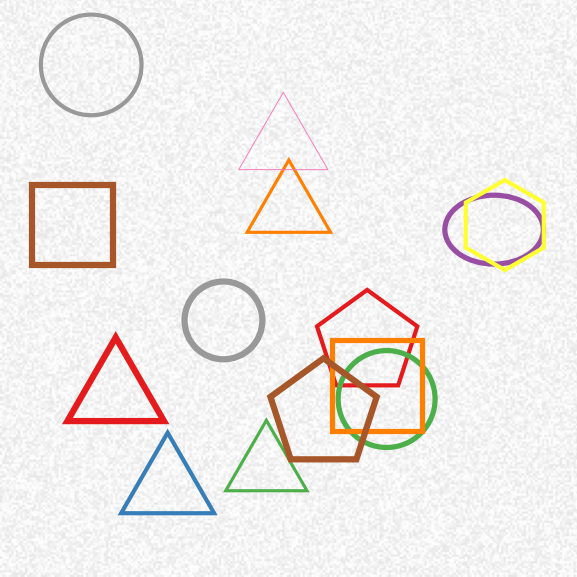[{"shape": "pentagon", "thickness": 2, "radius": 0.46, "center": [0.636, 0.406]}, {"shape": "triangle", "thickness": 3, "radius": 0.48, "center": [0.2, 0.318]}, {"shape": "triangle", "thickness": 2, "radius": 0.46, "center": [0.29, 0.157]}, {"shape": "triangle", "thickness": 1.5, "radius": 0.41, "center": [0.461, 0.19]}, {"shape": "circle", "thickness": 2.5, "radius": 0.42, "center": [0.669, 0.308]}, {"shape": "oval", "thickness": 2.5, "radius": 0.43, "center": [0.856, 0.601]}, {"shape": "square", "thickness": 2.5, "radius": 0.39, "center": [0.653, 0.331]}, {"shape": "triangle", "thickness": 1.5, "radius": 0.42, "center": [0.5, 0.639]}, {"shape": "hexagon", "thickness": 2, "radius": 0.39, "center": [0.874, 0.609]}, {"shape": "pentagon", "thickness": 3, "radius": 0.48, "center": [0.56, 0.282]}, {"shape": "square", "thickness": 3, "radius": 0.35, "center": [0.126, 0.609]}, {"shape": "triangle", "thickness": 0.5, "radius": 0.45, "center": [0.491, 0.75]}, {"shape": "circle", "thickness": 2, "radius": 0.44, "center": [0.158, 0.887]}, {"shape": "circle", "thickness": 3, "radius": 0.34, "center": [0.387, 0.444]}]